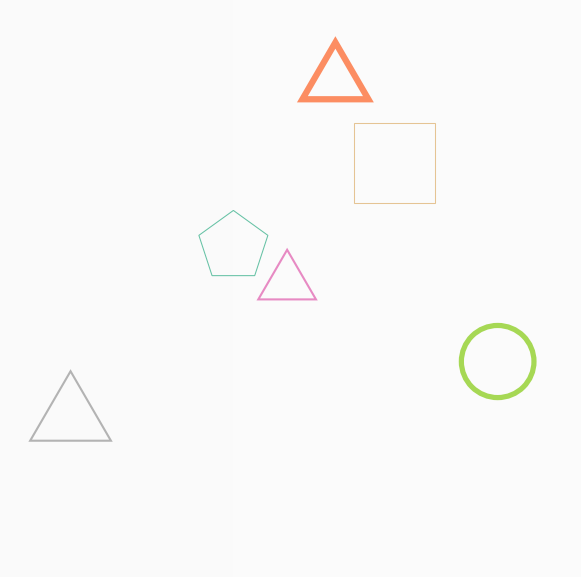[{"shape": "pentagon", "thickness": 0.5, "radius": 0.31, "center": [0.402, 0.572]}, {"shape": "triangle", "thickness": 3, "radius": 0.33, "center": [0.577, 0.86]}, {"shape": "triangle", "thickness": 1, "radius": 0.29, "center": [0.494, 0.509]}, {"shape": "circle", "thickness": 2.5, "radius": 0.31, "center": [0.856, 0.373]}, {"shape": "square", "thickness": 0.5, "radius": 0.35, "center": [0.678, 0.717]}, {"shape": "triangle", "thickness": 1, "radius": 0.4, "center": [0.121, 0.276]}]